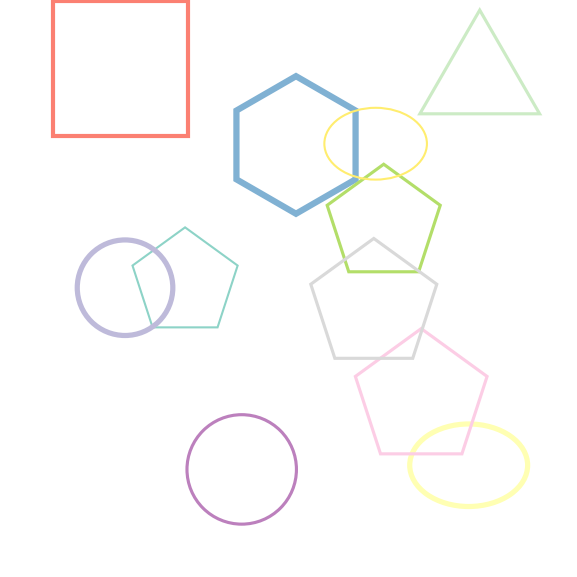[{"shape": "pentagon", "thickness": 1, "radius": 0.48, "center": [0.32, 0.51]}, {"shape": "oval", "thickness": 2.5, "radius": 0.51, "center": [0.812, 0.194]}, {"shape": "circle", "thickness": 2.5, "radius": 0.41, "center": [0.217, 0.501]}, {"shape": "square", "thickness": 2, "radius": 0.58, "center": [0.208, 0.881]}, {"shape": "hexagon", "thickness": 3, "radius": 0.6, "center": [0.513, 0.748]}, {"shape": "pentagon", "thickness": 1.5, "radius": 0.51, "center": [0.664, 0.612]}, {"shape": "pentagon", "thickness": 1.5, "radius": 0.6, "center": [0.729, 0.31]}, {"shape": "pentagon", "thickness": 1.5, "radius": 0.57, "center": [0.647, 0.471]}, {"shape": "circle", "thickness": 1.5, "radius": 0.47, "center": [0.419, 0.186]}, {"shape": "triangle", "thickness": 1.5, "radius": 0.6, "center": [0.831, 0.862]}, {"shape": "oval", "thickness": 1, "radius": 0.44, "center": [0.65, 0.75]}]